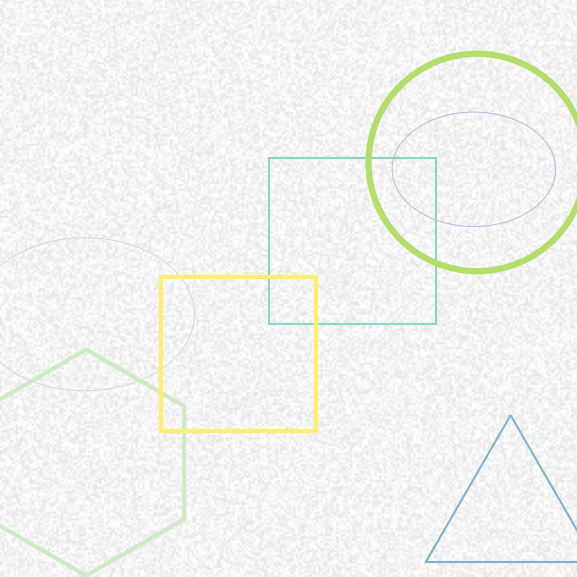[{"shape": "square", "thickness": 1, "radius": 0.72, "center": [0.611, 0.582]}, {"shape": "oval", "thickness": 0.5, "radius": 0.71, "center": [0.821, 0.706]}, {"shape": "triangle", "thickness": 1, "radius": 0.85, "center": [0.884, 0.111]}, {"shape": "circle", "thickness": 3, "radius": 0.94, "center": [0.826, 0.718]}, {"shape": "oval", "thickness": 0.5, "radius": 0.95, "center": [0.147, 0.455]}, {"shape": "hexagon", "thickness": 2, "radius": 0.98, "center": [0.149, 0.198]}, {"shape": "square", "thickness": 2, "radius": 0.67, "center": [0.413, 0.386]}]